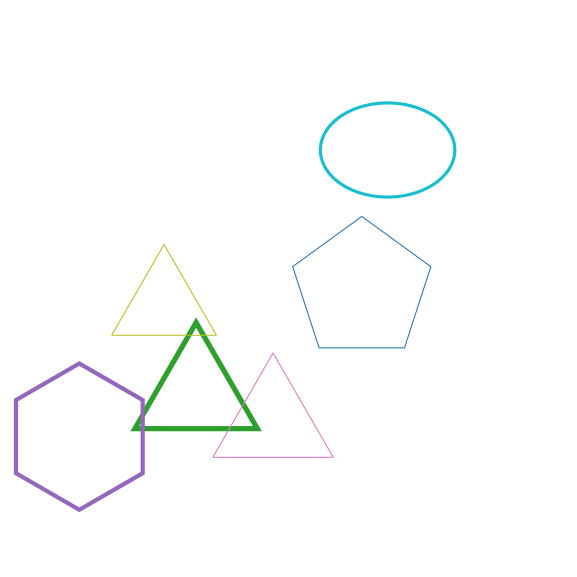[{"shape": "pentagon", "thickness": 0.5, "radius": 0.63, "center": [0.626, 0.499]}, {"shape": "triangle", "thickness": 2.5, "radius": 0.61, "center": [0.34, 0.318]}, {"shape": "hexagon", "thickness": 2, "radius": 0.63, "center": [0.137, 0.243]}, {"shape": "triangle", "thickness": 0.5, "radius": 0.6, "center": [0.473, 0.267]}, {"shape": "triangle", "thickness": 0.5, "radius": 0.52, "center": [0.284, 0.471]}, {"shape": "oval", "thickness": 1.5, "radius": 0.58, "center": [0.671, 0.739]}]